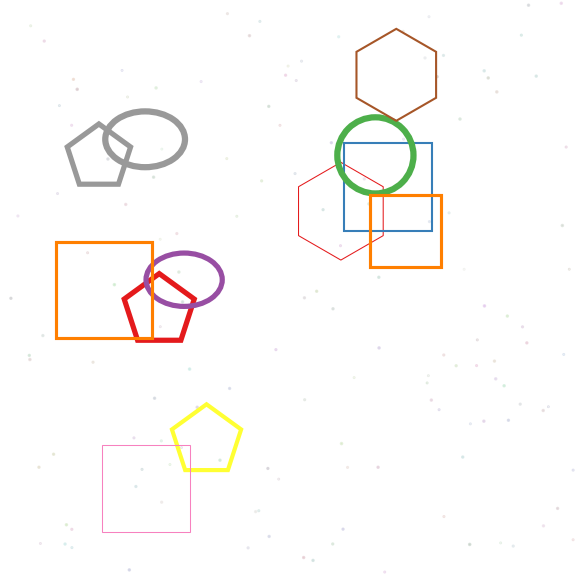[{"shape": "hexagon", "thickness": 0.5, "radius": 0.42, "center": [0.59, 0.633]}, {"shape": "pentagon", "thickness": 2.5, "radius": 0.32, "center": [0.276, 0.462]}, {"shape": "square", "thickness": 1, "radius": 0.38, "center": [0.672, 0.675]}, {"shape": "circle", "thickness": 3, "radius": 0.33, "center": [0.65, 0.73]}, {"shape": "oval", "thickness": 2.5, "radius": 0.33, "center": [0.319, 0.515]}, {"shape": "square", "thickness": 1.5, "radius": 0.31, "center": [0.702, 0.6]}, {"shape": "square", "thickness": 1.5, "radius": 0.42, "center": [0.18, 0.497]}, {"shape": "pentagon", "thickness": 2, "radius": 0.31, "center": [0.358, 0.236]}, {"shape": "hexagon", "thickness": 1, "radius": 0.4, "center": [0.686, 0.87]}, {"shape": "square", "thickness": 0.5, "radius": 0.38, "center": [0.253, 0.153]}, {"shape": "oval", "thickness": 3, "radius": 0.35, "center": [0.251, 0.758]}, {"shape": "pentagon", "thickness": 2.5, "radius": 0.29, "center": [0.171, 0.727]}]